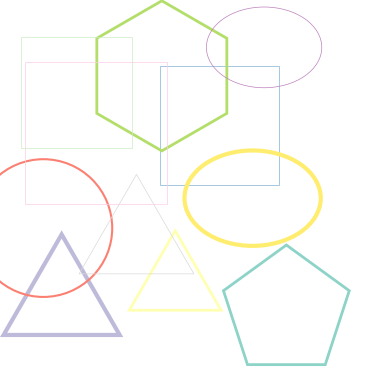[{"shape": "pentagon", "thickness": 2, "radius": 0.86, "center": [0.744, 0.192]}, {"shape": "triangle", "thickness": 2, "radius": 0.69, "center": [0.455, 0.263]}, {"shape": "triangle", "thickness": 3, "radius": 0.87, "center": [0.16, 0.217]}, {"shape": "circle", "thickness": 1.5, "radius": 0.89, "center": [0.113, 0.408]}, {"shape": "square", "thickness": 0.5, "radius": 0.77, "center": [0.57, 0.674]}, {"shape": "hexagon", "thickness": 2, "radius": 0.97, "center": [0.42, 0.803]}, {"shape": "square", "thickness": 0.5, "radius": 0.92, "center": [0.249, 0.654]}, {"shape": "triangle", "thickness": 0.5, "radius": 0.86, "center": [0.355, 0.375]}, {"shape": "oval", "thickness": 0.5, "radius": 0.75, "center": [0.686, 0.877]}, {"shape": "square", "thickness": 0.5, "radius": 0.72, "center": [0.2, 0.759]}, {"shape": "oval", "thickness": 3, "radius": 0.88, "center": [0.656, 0.485]}]